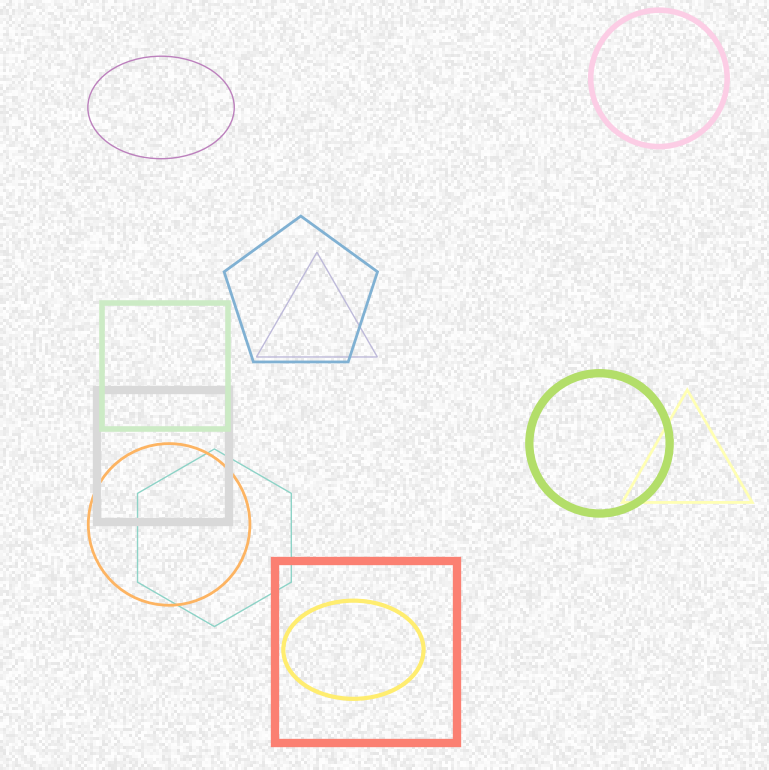[{"shape": "hexagon", "thickness": 0.5, "radius": 0.58, "center": [0.278, 0.302]}, {"shape": "triangle", "thickness": 1, "radius": 0.49, "center": [0.893, 0.396]}, {"shape": "triangle", "thickness": 0.5, "radius": 0.45, "center": [0.412, 0.582]}, {"shape": "square", "thickness": 3, "radius": 0.59, "center": [0.476, 0.154]}, {"shape": "pentagon", "thickness": 1, "radius": 0.52, "center": [0.391, 0.615]}, {"shape": "circle", "thickness": 1, "radius": 0.52, "center": [0.22, 0.319]}, {"shape": "circle", "thickness": 3, "radius": 0.46, "center": [0.779, 0.424]}, {"shape": "circle", "thickness": 2, "radius": 0.44, "center": [0.856, 0.898]}, {"shape": "square", "thickness": 3, "radius": 0.43, "center": [0.212, 0.408]}, {"shape": "oval", "thickness": 0.5, "radius": 0.48, "center": [0.209, 0.86]}, {"shape": "square", "thickness": 2, "radius": 0.41, "center": [0.215, 0.525]}, {"shape": "oval", "thickness": 1.5, "radius": 0.46, "center": [0.459, 0.156]}]